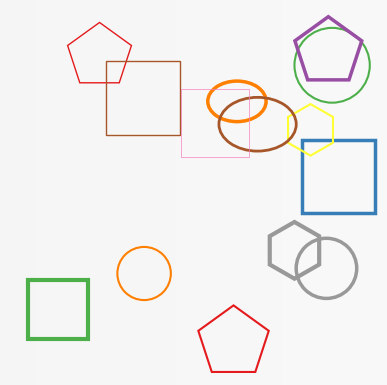[{"shape": "pentagon", "thickness": 1.5, "radius": 0.48, "center": [0.603, 0.111]}, {"shape": "pentagon", "thickness": 1, "radius": 0.43, "center": [0.257, 0.855]}, {"shape": "square", "thickness": 2.5, "radius": 0.47, "center": [0.872, 0.541]}, {"shape": "circle", "thickness": 1.5, "radius": 0.49, "center": [0.857, 0.83]}, {"shape": "square", "thickness": 3, "radius": 0.39, "center": [0.151, 0.196]}, {"shape": "pentagon", "thickness": 2.5, "radius": 0.45, "center": [0.847, 0.866]}, {"shape": "oval", "thickness": 2.5, "radius": 0.38, "center": [0.611, 0.737]}, {"shape": "circle", "thickness": 1.5, "radius": 0.34, "center": [0.372, 0.29]}, {"shape": "hexagon", "thickness": 1.5, "radius": 0.33, "center": [0.801, 0.663]}, {"shape": "square", "thickness": 1, "radius": 0.48, "center": [0.369, 0.746]}, {"shape": "oval", "thickness": 2, "radius": 0.5, "center": [0.665, 0.677]}, {"shape": "square", "thickness": 0.5, "radius": 0.44, "center": [0.555, 0.68]}, {"shape": "hexagon", "thickness": 3, "radius": 0.37, "center": [0.76, 0.35]}, {"shape": "circle", "thickness": 2.5, "radius": 0.39, "center": [0.842, 0.303]}]